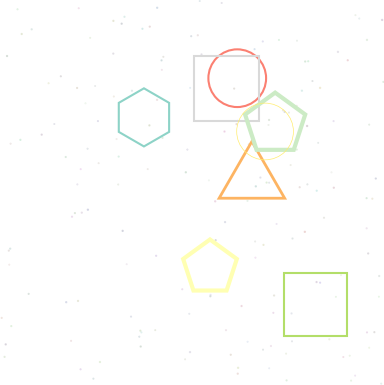[{"shape": "hexagon", "thickness": 1.5, "radius": 0.38, "center": [0.374, 0.695]}, {"shape": "pentagon", "thickness": 3, "radius": 0.37, "center": [0.545, 0.305]}, {"shape": "circle", "thickness": 1.5, "radius": 0.37, "center": [0.616, 0.797]}, {"shape": "triangle", "thickness": 2, "radius": 0.49, "center": [0.654, 0.534]}, {"shape": "square", "thickness": 1.5, "radius": 0.41, "center": [0.82, 0.209]}, {"shape": "square", "thickness": 1.5, "radius": 0.42, "center": [0.589, 0.771]}, {"shape": "pentagon", "thickness": 3, "radius": 0.41, "center": [0.715, 0.677]}, {"shape": "circle", "thickness": 0.5, "radius": 0.37, "center": [0.688, 0.658]}]